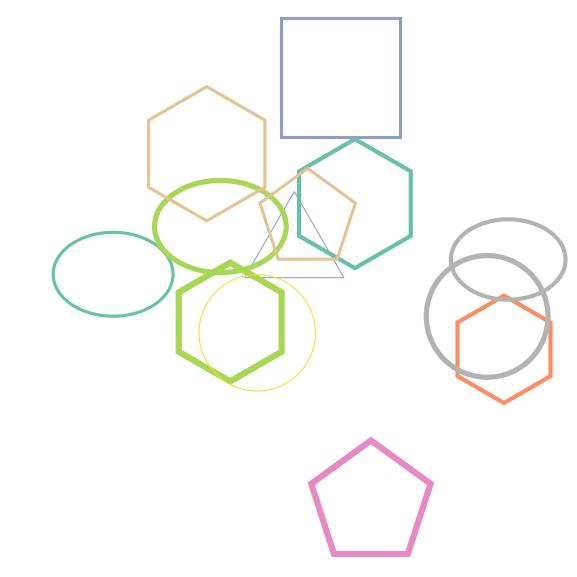[{"shape": "hexagon", "thickness": 2, "radius": 0.56, "center": [0.615, 0.647]}, {"shape": "oval", "thickness": 1.5, "radius": 0.52, "center": [0.196, 0.524]}, {"shape": "hexagon", "thickness": 2, "radius": 0.46, "center": [0.873, 0.394]}, {"shape": "square", "thickness": 1.5, "radius": 0.51, "center": [0.59, 0.866]}, {"shape": "triangle", "thickness": 0.5, "radius": 0.5, "center": [0.51, 0.568]}, {"shape": "pentagon", "thickness": 3, "radius": 0.54, "center": [0.642, 0.128]}, {"shape": "hexagon", "thickness": 3, "radius": 0.51, "center": [0.399, 0.441]}, {"shape": "oval", "thickness": 2.5, "radius": 0.57, "center": [0.382, 0.607]}, {"shape": "circle", "thickness": 0.5, "radius": 0.5, "center": [0.445, 0.423]}, {"shape": "hexagon", "thickness": 1.5, "radius": 0.58, "center": [0.358, 0.733]}, {"shape": "pentagon", "thickness": 1.5, "radius": 0.43, "center": [0.533, 0.621]}, {"shape": "oval", "thickness": 2, "radius": 0.5, "center": [0.88, 0.55]}, {"shape": "circle", "thickness": 2.5, "radius": 0.53, "center": [0.844, 0.451]}]